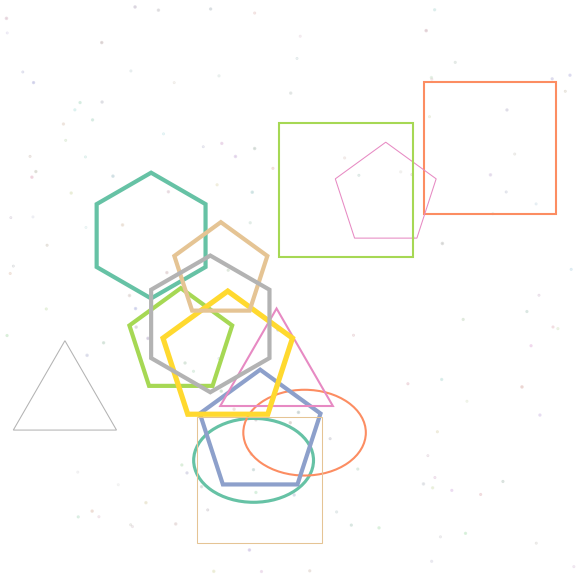[{"shape": "hexagon", "thickness": 2, "radius": 0.54, "center": [0.262, 0.591]}, {"shape": "oval", "thickness": 1.5, "radius": 0.52, "center": [0.439, 0.202]}, {"shape": "oval", "thickness": 1, "radius": 0.53, "center": [0.527, 0.25]}, {"shape": "square", "thickness": 1, "radius": 0.57, "center": [0.849, 0.742]}, {"shape": "pentagon", "thickness": 2, "radius": 0.55, "center": [0.451, 0.249]}, {"shape": "triangle", "thickness": 1, "radius": 0.56, "center": [0.479, 0.352]}, {"shape": "pentagon", "thickness": 0.5, "radius": 0.46, "center": [0.668, 0.661]}, {"shape": "square", "thickness": 1, "radius": 0.58, "center": [0.599, 0.67]}, {"shape": "pentagon", "thickness": 2, "radius": 0.47, "center": [0.313, 0.407]}, {"shape": "pentagon", "thickness": 2.5, "radius": 0.59, "center": [0.394, 0.377]}, {"shape": "pentagon", "thickness": 2, "radius": 0.42, "center": [0.382, 0.53]}, {"shape": "square", "thickness": 0.5, "radius": 0.54, "center": [0.449, 0.168]}, {"shape": "triangle", "thickness": 0.5, "radius": 0.52, "center": [0.112, 0.306]}, {"shape": "hexagon", "thickness": 2, "radius": 0.59, "center": [0.364, 0.438]}]